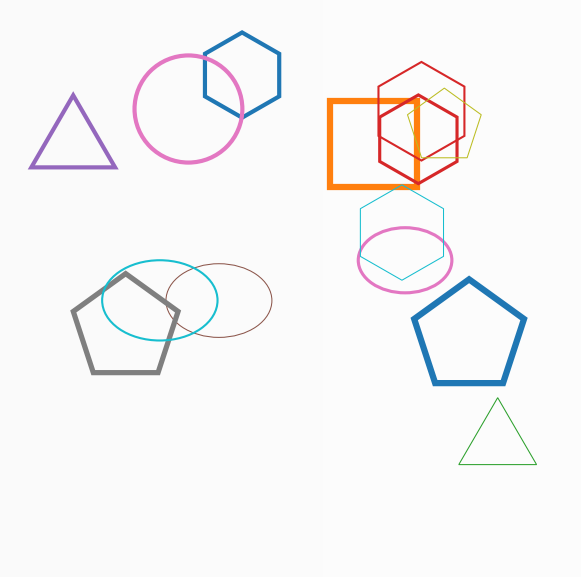[{"shape": "hexagon", "thickness": 2, "radius": 0.37, "center": [0.416, 0.869]}, {"shape": "pentagon", "thickness": 3, "radius": 0.5, "center": [0.807, 0.416]}, {"shape": "square", "thickness": 3, "radius": 0.37, "center": [0.643, 0.749]}, {"shape": "triangle", "thickness": 0.5, "radius": 0.39, "center": [0.856, 0.233]}, {"shape": "hexagon", "thickness": 1, "radius": 0.43, "center": [0.725, 0.807]}, {"shape": "hexagon", "thickness": 1.5, "radius": 0.38, "center": [0.72, 0.758]}, {"shape": "triangle", "thickness": 2, "radius": 0.42, "center": [0.126, 0.751]}, {"shape": "oval", "thickness": 0.5, "radius": 0.46, "center": [0.377, 0.479]}, {"shape": "circle", "thickness": 2, "radius": 0.46, "center": [0.324, 0.81]}, {"shape": "oval", "thickness": 1.5, "radius": 0.4, "center": [0.697, 0.548]}, {"shape": "pentagon", "thickness": 2.5, "radius": 0.47, "center": [0.216, 0.431]}, {"shape": "pentagon", "thickness": 0.5, "radius": 0.33, "center": [0.764, 0.78]}, {"shape": "oval", "thickness": 1, "radius": 0.5, "center": [0.275, 0.479]}, {"shape": "hexagon", "thickness": 0.5, "radius": 0.41, "center": [0.692, 0.596]}]